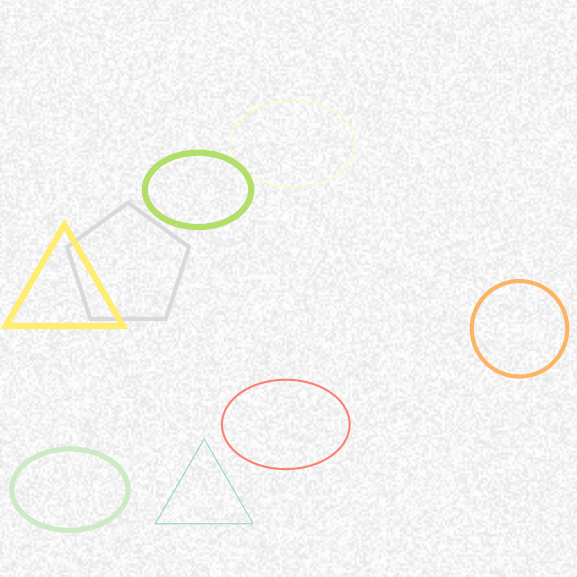[{"shape": "triangle", "thickness": 0.5, "radius": 0.49, "center": [0.354, 0.141]}, {"shape": "oval", "thickness": 0.5, "radius": 0.54, "center": [0.508, 0.75]}, {"shape": "oval", "thickness": 1, "radius": 0.55, "center": [0.495, 0.264]}, {"shape": "circle", "thickness": 2, "radius": 0.41, "center": [0.9, 0.43]}, {"shape": "oval", "thickness": 3, "radius": 0.46, "center": [0.343, 0.67]}, {"shape": "pentagon", "thickness": 2, "radius": 0.56, "center": [0.222, 0.537]}, {"shape": "oval", "thickness": 2.5, "radius": 0.5, "center": [0.121, 0.151]}, {"shape": "triangle", "thickness": 3, "radius": 0.59, "center": [0.111, 0.493]}]